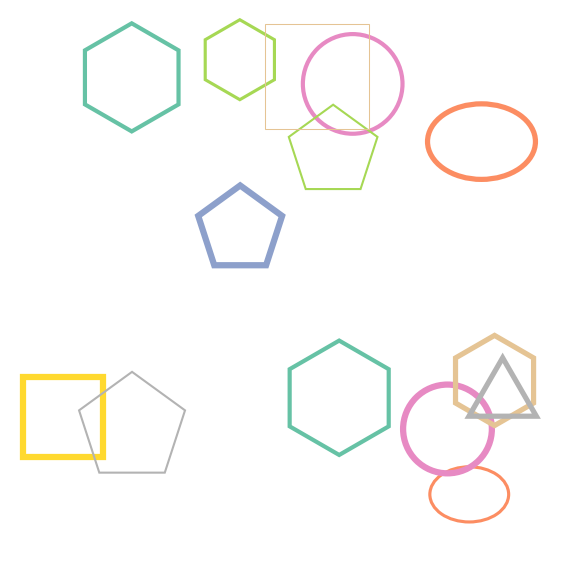[{"shape": "hexagon", "thickness": 2, "radius": 0.5, "center": [0.587, 0.31]}, {"shape": "hexagon", "thickness": 2, "radius": 0.47, "center": [0.228, 0.865]}, {"shape": "oval", "thickness": 2.5, "radius": 0.47, "center": [0.834, 0.754]}, {"shape": "oval", "thickness": 1.5, "radius": 0.34, "center": [0.813, 0.143]}, {"shape": "pentagon", "thickness": 3, "radius": 0.38, "center": [0.416, 0.602]}, {"shape": "circle", "thickness": 3, "radius": 0.38, "center": [0.775, 0.256]}, {"shape": "circle", "thickness": 2, "radius": 0.43, "center": [0.611, 0.854]}, {"shape": "pentagon", "thickness": 1, "radius": 0.4, "center": [0.577, 0.737]}, {"shape": "hexagon", "thickness": 1.5, "radius": 0.35, "center": [0.415, 0.896]}, {"shape": "square", "thickness": 3, "radius": 0.35, "center": [0.109, 0.277]}, {"shape": "hexagon", "thickness": 2.5, "radius": 0.39, "center": [0.856, 0.34]}, {"shape": "square", "thickness": 0.5, "radius": 0.45, "center": [0.548, 0.867]}, {"shape": "triangle", "thickness": 2.5, "radius": 0.34, "center": [0.87, 0.312]}, {"shape": "pentagon", "thickness": 1, "radius": 0.48, "center": [0.229, 0.259]}]